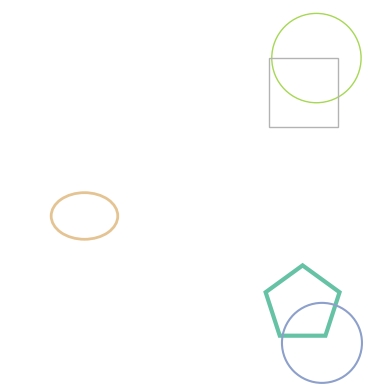[{"shape": "pentagon", "thickness": 3, "radius": 0.5, "center": [0.786, 0.21]}, {"shape": "circle", "thickness": 1.5, "radius": 0.52, "center": [0.836, 0.109]}, {"shape": "circle", "thickness": 1, "radius": 0.58, "center": [0.822, 0.849]}, {"shape": "oval", "thickness": 2, "radius": 0.43, "center": [0.219, 0.439]}, {"shape": "square", "thickness": 1, "radius": 0.45, "center": [0.789, 0.761]}]